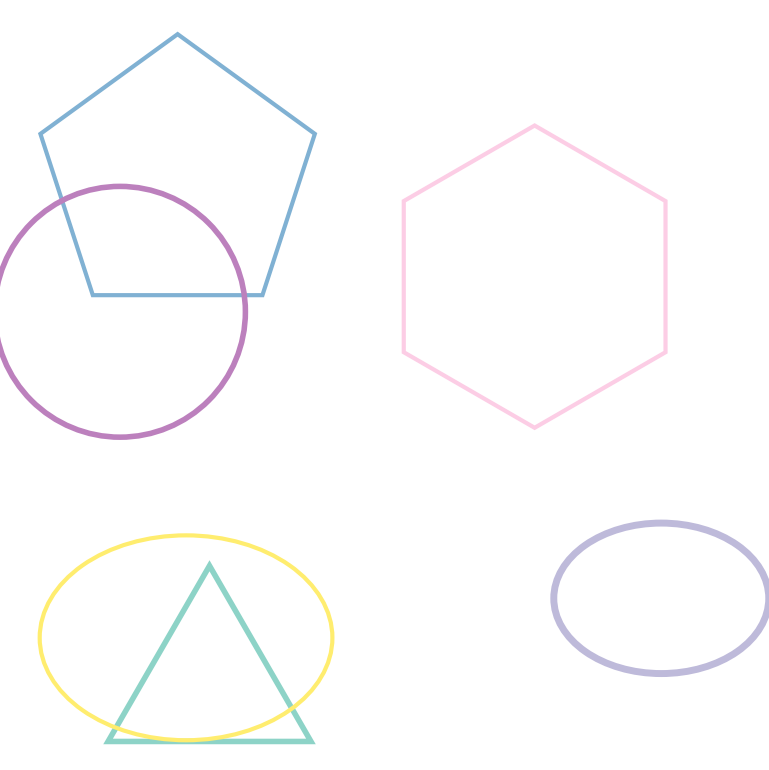[{"shape": "triangle", "thickness": 2, "radius": 0.76, "center": [0.272, 0.113]}, {"shape": "oval", "thickness": 2.5, "radius": 0.7, "center": [0.859, 0.223]}, {"shape": "pentagon", "thickness": 1.5, "radius": 0.94, "center": [0.231, 0.768]}, {"shape": "hexagon", "thickness": 1.5, "radius": 0.98, "center": [0.694, 0.641]}, {"shape": "circle", "thickness": 2, "radius": 0.81, "center": [0.156, 0.595]}, {"shape": "oval", "thickness": 1.5, "radius": 0.95, "center": [0.242, 0.172]}]